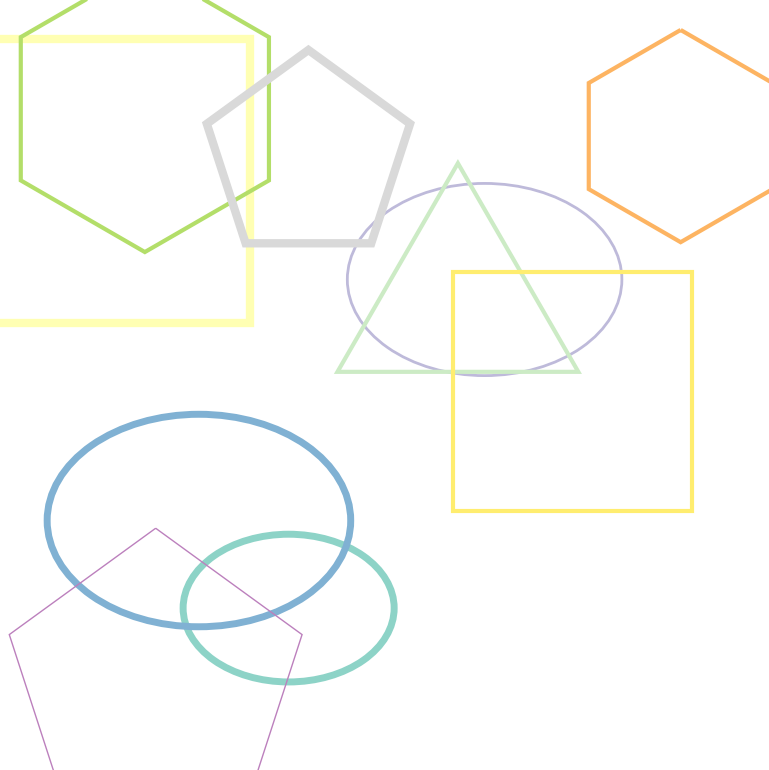[{"shape": "oval", "thickness": 2.5, "radius": 0.69, "center": [0.375, 0.21]}, {"shape": "square", "thickness": 3, "radius": 0.92, "center": [0.141, 0.764]}, {"shape": "oval", "thickness": 1, "radius": 0.89, "center": [0.629, 0.637]}, {"shape": "oval", "thickness": 2.5, "radius": 0.99, "center": [0.258, 0.324]}, {"shape": "hexagon", "thickness": 1.5, "radius": 0.69, "center": [0.884, 0.823]}, {"shape": "hexagon", "thickness": 1.5, "radius": 0.93, "center": [0.188, 0.859]}, {"shape": "pentagon", "thickness": 3, "radius": 0.69, "center": [0.401, 0.796]}, {"shape": "pentagon", "thickness": 0.5, "radius": 1.0, "center": [0.202, 0.114]}, {"shape": "triangle", "thickness": 1.5, "radius": 0.9, "center": [0.595, 0.607]}, {"shape": "square", "thickness": 1.5, "radius": 0.78, "center": [0.743, 0.492]}]